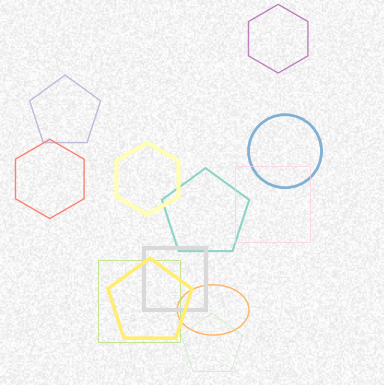[{"shape": "pentagon", "thickness": 1.5, "radius": 0.6, "center": [0.534, 0.444]}, {"shape": "hexagon", "thickness": 3, "radius": 0.47, "center": [0.383, 0.536]}, {"shape": "pentagon", "thickness": 1, "radius": 0.48, "center": [0.169, 0.708]}, {"shape": "hexagon", "thickness": 1, "radius": 0.51, "center": [0.129, 0.535]}, {"shape": "circle", "thickness": 2, "radius": 0.47, "center": [0.74, 0.607]}, {"shape": "oval", "thickness": 1, "radius": 0.47, "center": [0.553, 0.195]}, {"shape": "square", "thickness": 0.5, "radius": 0.54, "center": [0.361, 0.218]}, {"shape": "square", "thickness": 0.5, "radius": 0.49, "center": [0.708, 0.47]}, {"shape": "square", "thickness": 3, "radius": 0.4, "center": [0.455, 0.277]}, {"shape": "hexagon", "thickness": 1, "radius": 0.45, "center": [0.723, 0.899]}, {"shape": "pentagon", "thickness": 0.5, "radius": 0.42, "center": [0.551, 0.103]}, {"shape": "pentagon", "thickness": 2.5, "radius": 0.57, "center": [0.389, 0.215]}]